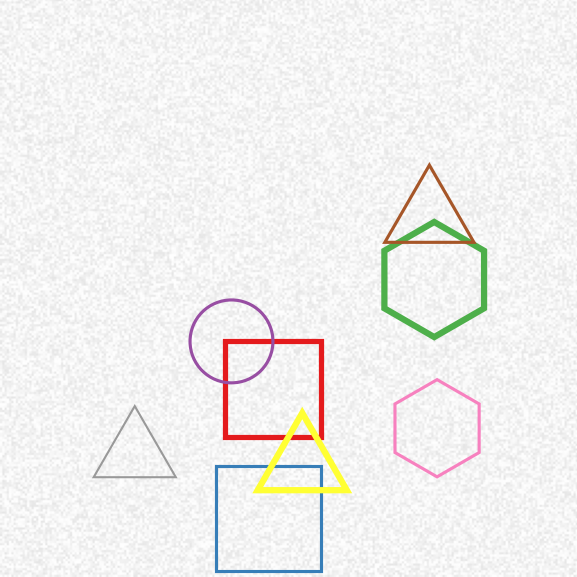[{"shape": "square", "thickness": 2.5, "radius": 0.42, "center": [0.473, 0.325]}, {"shape": "square", "thickness": 1.5, "radius": 0.46, "center": [0.465, 0.101]}, {"shape": "hexagon", "thickness": 3, "radius": 0.5, "center": [0.752, 0.515]}, {"shape": "circle", "thickness": 1.5, "radius": 0.36, "center": [0.401, 0.408]}, {"shape": "triangle", "thickness": 3, "radius": 0.45, "center": [0.523, 0.195]}, {"shape": "triangle", "thickness": 1.5, "radius": 0.45, "center": [0.744, 0.624]}, {"shape": "hexagon", "thickness": 1.5, "radius": 0.42, "center": [0.757, 0.258]}, {"shape": "triangle", "thickness": 1, "radius": 0.41, "center": [0.233, 0.214]}]